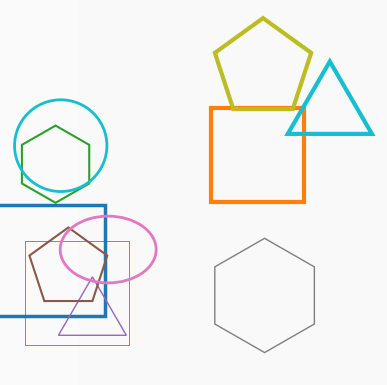[{"shape": "square", "thickness": 2.5, "radius": 0.72, "center": [0.126, 0.324]}, {"shape": "square", "thickness": 3, "radius": 0.6, "center": [0.664, 0.597]}, {"shape": "hexagon", "thickness": 1.5, "radius": 0.5, "center": [0.143, 0.574]}, {"shape": "square", "thickness": 0.5, "radius": 0.68, "center": [0.198, 0.238]}, {"shape": "triangle", "thickness": 1, "radius": 0.51, "center": [0.238, 0.18]}, {"shape": "pentagon", "thickness": 1.5, "radius": 0.53, "center": [0.176, 0.304]}, {"shape": "oval", "thickness": 2, "radius": 0.62, "center": [0.279, 0.352]}, {"shape": "hexagon", "thickness": 1, "radius": 0.74, "center": [0.683, 0.233]}, {"shape": "pentagon", "thickness": 3, "radius": 0.65, "center": [0.679, 0.822]}, {"shape": "circle", "thickness": 2, "radius": 0.6, "center": [0.157, 0.622]}, {"shape": "triangle", "thickness": 3, "radius": 0.63, "center": [0.851, 0.715]}]